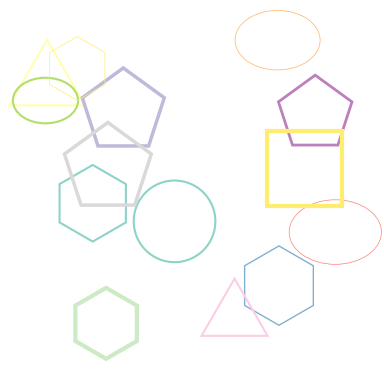[{"shape": "circle", "thickness": 1.5, "radius": 0.53, "center": [0.453, 0.425]}, {"shape": "hexagon", "thickness": 1.5, "radius": 0.5, "center": [0.241, 0.472]}, {"shape": "triangle", "thickness": 1.5, "radius": 0.57, "center": [0.122, 0.783]}, {"shape": "pentagon", "thickness": 2.5, "radius": 0.56, "center": [0.32, 0.711]}, {"shape": "oval", "thickness": 0.5, "radius": 0.6, "center": [0.871, 0.397]}, {"shape": "hexagon", "thickness": 1, "radius": 0.52, "center": [0.725, 0.258]}, {"shape": "oval", "thickness": 0.5, "radius": 0.55, "center": [0.721, 0.896]}, {"shape": "oval", "thickness": 1.5, "radius": 0.42, "center": [0.118, 0.739]}, {"shape": "triangle", "thickness": 1.5, "radius": 0.5, "center": [0.609, 0.177]}, {"shape": "pentagon", "thickness": 2.5, "radius": 0.59, "center": [0.28, 0.563]}, {"shape": "pentagon", "thickness": 2, "radius": 0.5, "center": [0.819, 0.704]}, {"shape": "hexagon", "thickness": 3, "radius": 0.46, "center": [0.276, 0.16]}, {"shape": "hexagon", "thickness": 0.5, "radius": 0.41, "center": [0.201, 0.822]}, {"shape": "square", "thickness": 3, "radius": 0.49, "center": [0.791, 0.562]}]